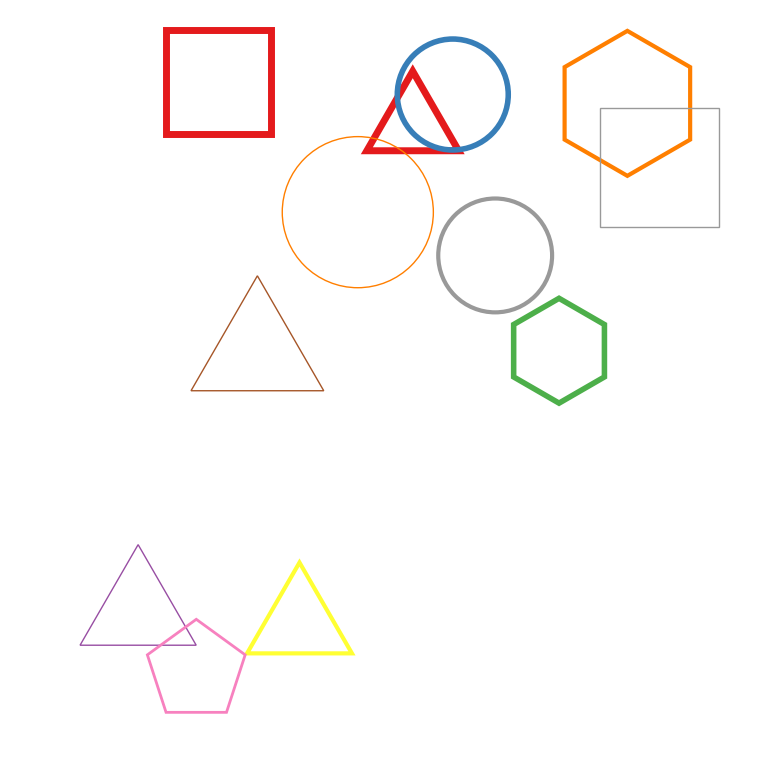[{"shape": "triangle", "thickness": 2.5, "radius": 0.34, "center": [0.536, 0.839]}, {"shape": "square", "thickness": 2.5, "radius": 0.34, "center": [0.284, 0.893]}, {"shape": "circle", "thickness": 2, "radius": 0.36, "center": [0.588, 0.877]}, {"shape": "hexagon", "thickness": 2, "radius": 0.34, "center": [0.726, 0.545]}, {"shape": "triangle", "thickness": 0.5, "radius": 0.44, "center": [0.179, 0.206]}, {"shape": "circle", "thickness": 0.5, "radius": 0.49, "center": [0.465, 0.724]}, {"shape": "hexagon", "thickness": 1.5, "radius": 0.47, "center": [0.815, 0.866]}, {"shape": "triangle", "thickness": 1.5, "radius": 0.39, "center": [0.389, 0.191]}, {"shape": "triangle", "thickness": 0.5, "radius": 0.5, "center": [0.334, 0.542]}, {"shape": "pentagon", "thickness": 1, "radius": 0.33, "center": [0.255, 0.129]}, {"shape": "circle", "thickness": 1.5, "radius": 0.37, "center": [0.643, 0.668]}, {"shape": "square", "thickness": 0.5, "radius": 0.39, "center": [0.856, 0.782]}]